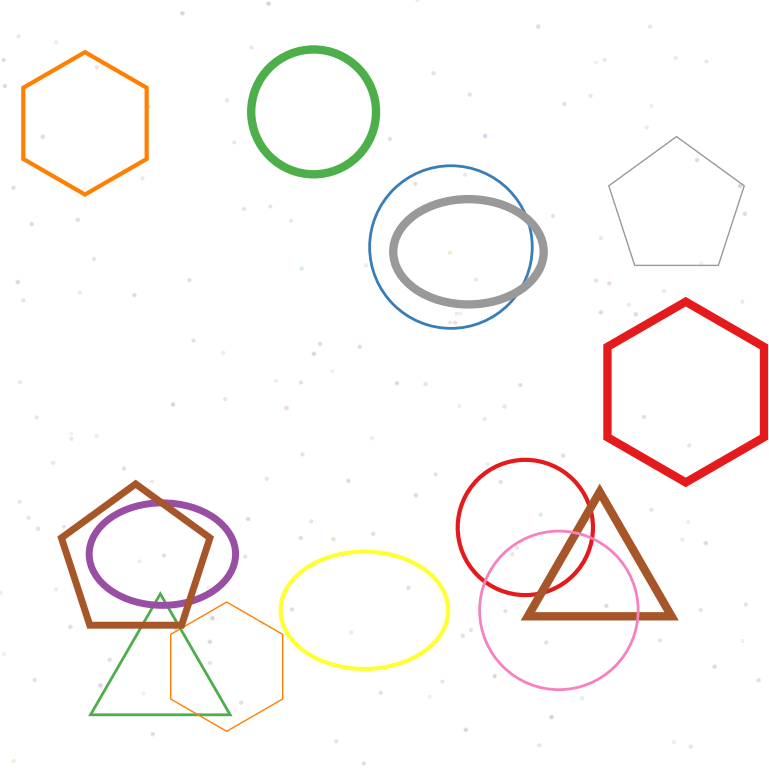[{"shape": "circle", "thickness": 1.5, "radius": 0.44, "center": [0.682, 0.315]}, {"shape": "hexagon", "thickness": 3, "radius": 0.59, "center": [0.891, 0.491]}, {"shape": "circle", "thickness": 1, "radius": 0.53, "center": [0.586, 0.679]}, {"shape": "circle", "thickness": 3, "radius": 0.41, "center": [0.407, 0.855]}, {"shape": "triangle", "thickness": 1, "radius": 0.52, "center": [0.208, 0.124]}, {"shape": "oval", "thickness": 2.5, "radius": 0.48, "center": [0.211, 0.28]}, {"shape": "hexagon", "thickness": 1.5, "radius": 0.46, "center": [0.11, 0.84]}, {"shape": "hexagon", "thickness": 0.5, "radius": 0.42, "center": [0.294, 0.134]}, {"shape": "oval", "thickness": 1.5, "radius": 0.54, "center": [0.473, 0.207]}, {"shape": "triangle", "thickness": 3, "radius": 0.54, "center": [0.779, 0.253]}, {"shape": "pentagon", "thickness": 2.5, "radius": 0.51, "center": [0.176, 0.27]}, {"shape": "circle", "thickness": 1, "radius": 0.51, "center": [0.726, 0.207]}, {"shape": "oval", "thickness": 3, "radius": 0.49, "center": [0.608, 0.673]}, {"shape": "pentagon", "thickness": 0.5, "radius": 0.46, "center": [0.879, 0.73]}]